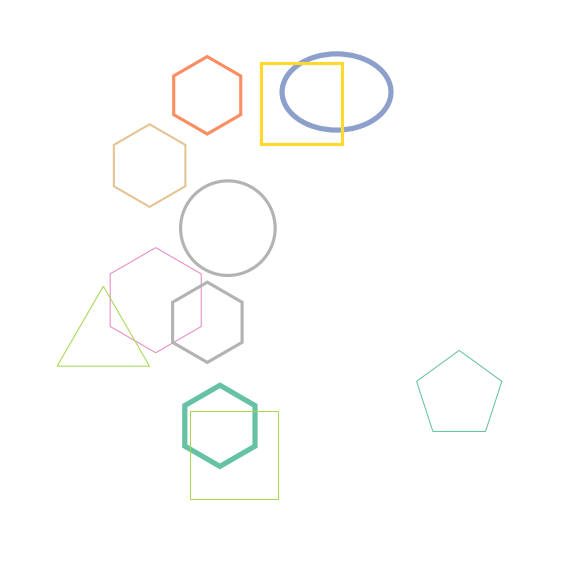[{"shape": "pentagon", "thickness": 0.5, "radius": 0.39, "center": [0.795, 0.315]}, {"shape": "hexagon", "thickness": 2.5, "radius": 0.35, "center": [0.381, 0.262]}, {"shape": "hexagon", "thickness": 1.5, "radius": 0.34, "center": [0.359, 0.834]}, {"shape": "oval", "thickness": 2.5, "radius": 0.47, "center": [0.583, 0.84]}, {"shape": "hexagon", "thickness": 0.5, "radius": 0.46, "center": [0.27, 0.479]}, {"shape": "square", "thickness": 0.5, "radius": 0.38, "center": [0.405, 0.211]}, {"shape": "triangle", "thickness": 0.5, "radius": 0.46, "center": [0.179, 0.411]}, {"shape": "square", "thickness": 1.5, "radius": 0.35, "center": [0.522, 0.82]}, {"shape": "hexagon", "thickness": 1, "radius": 0.36, "center": [0.259, 0.712]}, {"shape": "circle", "thickness": 1.5, "radius": 0.41, "center": [0.395, 0.604]}, {"shape": "hexagon", "thickness": 1.5, "radius": 0.35, "center": [0.359, 0.441]}]